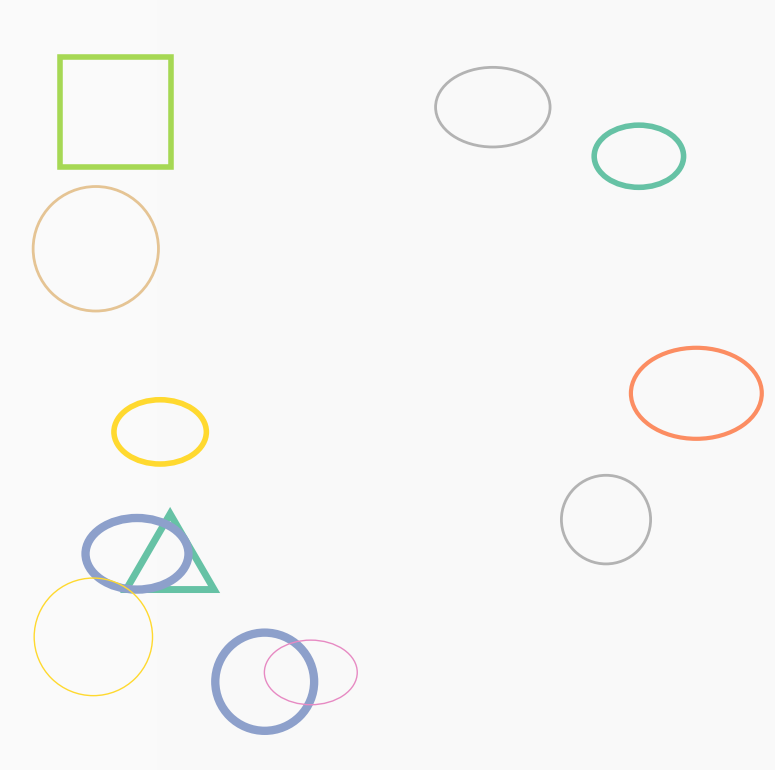[{"shape": "triangle", "thickness": 2.5, "radius": 0.33, "center": [0.22, 0.267]}, {"shape": "oval", "thickness": 2, "radius": 0.29, "center": [0.824, 0.797]}, {"shape": "oval", "thickness": 1.5, "radius": 0.42, "center": [0.899, 0.489]}, {"shape": "oval", "thickness": 3, "radius": 0.33, "center": [0.177, 0.281]}, {"shape": "circle", "thickness": 3, "radius": 0.32, "center": [0.342, 0.115]}, {"shape": "oval", "thickness": 0.5, "radius": 0.3, "center": [0.401, 0.127]}, {"shape": "square", "thickness": 2, "radius": 0.36, "center": [0.149, 0.855]}, {"shape": "oval", "thickness": 2, "radius": 0.3, "center": [0.207, 0.439]}, {"shape": "circle", "thickness": 0.5, "radius": 0.38, "center": [0.12, 0.173]}, {"shape": "circle", "thickness": 1, "radius": 0.4, "center": [0.124, 0.677]}, {"shape": "circle", "thickness": 1, "radius": 0.29, "center": [0.782, 0.325]}, {"shape": "oval", "thickness": 1, "radius": 0.37, "center": [0.636, 0.861]}]